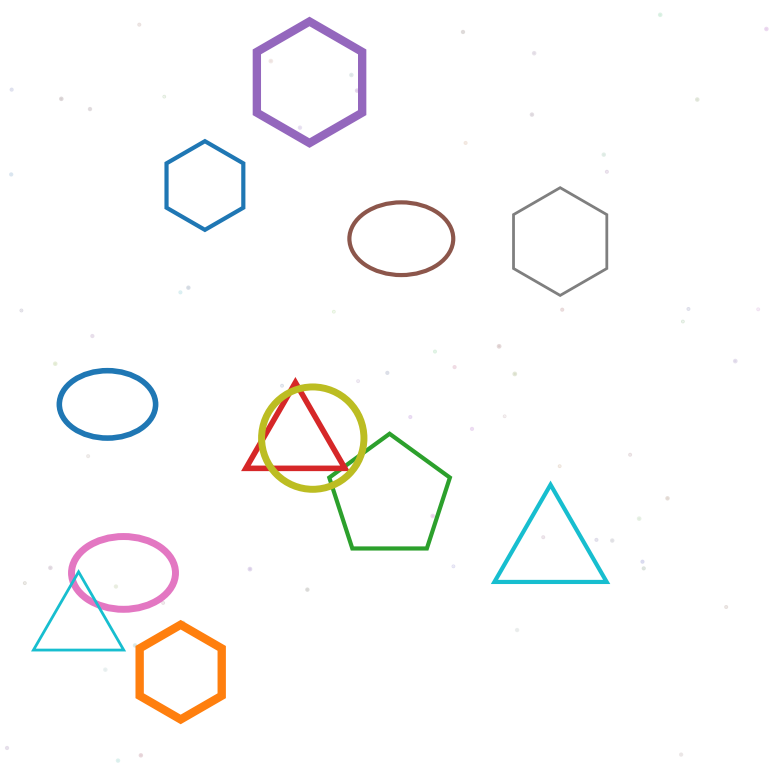[{"shape": "oval", "thickness": 2, "radius": 0.31, "center": [0.14, 0.475]}, {"shape": "hexagon", "thickness": 1.5, "radius": 0.29, "center": [0.266, 0.759]}, {"shape": "hexagon", "thickness": 3, "radius": 0.31, "center": [0.235, 0.127]}, {"shape": "pentagon", "thickness": 1.5, "radius": 0.41, "center": [0.506, 0.354]}, {"shape": "triangle", "thickness": 2, "radius": 0.37, "center": [0.384, 0.429]}, {"shape": "hexagon", "thickness": 3, "radius": 0.39, "center": [0.402, 0.893]}, {"shape": "oval", "thickness": 1.5, "radius": 0.34, "center": [0.521, 0.69]}, {"shape": "oval", "thickness": 2.5, "radius": 0.34, "center": [0.16, 0.256]}, {"shape": "hexagon", "thickness": 1, "radius": 0.35, "center": [0.727, 0.686]}, {"shape": "circle", "thickness": 2.5, "radius": 0.33, "center": [0.406, 0.431]}, {"shape": "triangle", "thickness": 1.5, "radius": 0.42, "center": [0.715, 0.286]}, {"shape": "triangle", "thickness": 1, "radius": 0.34, "center": [0.102, 0.19]}]